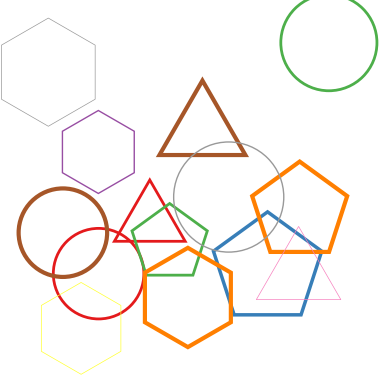[{"shape": "circle", "thickness": 2, "radius": 0.59, "center": [0.256, 0.289]}, {"shape": "triangle", "thickness": 2, "radius": 0.53, "center": [0.389, 0.426]}, {"shape": "pentagon", "thickness": 2.5, "radius": 0.74, "center": [0.695, 0.302]}, {"shape": "pentagon", "thickness": 2, "radius": 0.51, "center": [0.441, 0.369]}, {"shape": "circle", "thickness": 2, "radius": 0.62, "center": [0.854, 0.889]}, {"shape": "hexagon", "thickness": 1, "radius": 0.54, "center": [0.255, 0.605]}, {"shape": "hexagon", "thickness": 3, "radius": 0.64, "center": [0.488, 0.227]}, {"shape": "pentagon", "thickness": 3, "radius": 0.65, "center": [0.778, 0.451]}, {"shape": "hexagon", "thickness": 0.5, "radius": 0.6, "center": [0.211, 0.147]}, {"shape": "circle", "thickness": 3, "radius": 0.57, "center": [0.163, 0.396]}, {"shape": "triangle", "thickness": 3, "radius": 0.64, "center": [0.526, 0.662]}, {"shape": "triangle", "thickness": 0.5, "radius": 0.63, "center": [0.776, 0.285]}, {"shape": "hexagon", "thickness": 0.5, "radius": 0.7, "center": [0.126, 0.813]}, {"shape": "circle", "thickness": 1, "radius": 0.72, "center": [0.594, 0.488]}]